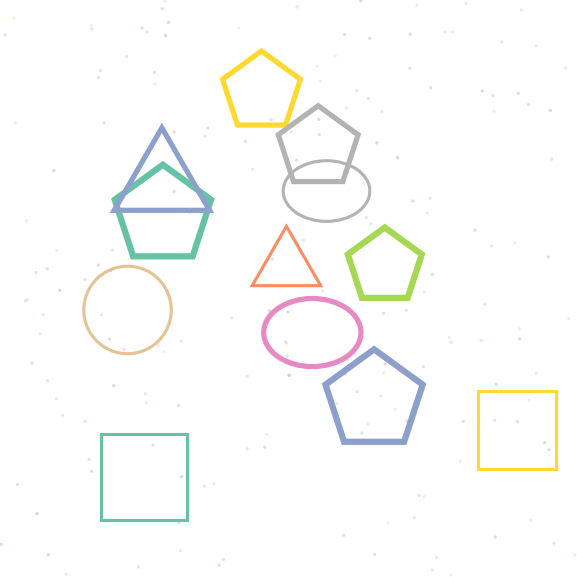[{"shape": "pentagon", "thickness": 3, "radius": 0.44, "center": [0.282, 0.626]}, {"shape": "square", "thickness": 1.5, "radius": 0.37, "center": [0.25, 0.173]}, {"shape": "triangle", "thickness": 1.5, "radius": 0.34, "center": [0.496, 0.539]}, {"shape": "pentagon", "thickness": 3, "radius": 0.44, "center": [0.648, 0.306]}, {"shape": "triangle", "thickness": 2.5, "radius": 0.48, "center": [0.28, 0.683]}, {"shape": "oval", "thickness": 2.5, "radius": 0.42, "center": [0.541, 0.423]}, {"shape": "pentagon", "thickness": 3, "radius": 0.34, "center": [0.666, 0.538]}, {"shape": "square", "thickness": 1.5, "radius": 0.34, "center": [0.895, 0.254]}, {"shape": "pentagon", "thickness": 2.5, "radius": 0.35, "center": [0.453, 0.84]}, {"shape": "circle", "thickness": 1.5, "radius": 0.38, "center": [0.221, 0.462]}, {"shape": "oval", "thickness": 1.5, "radius": 0.38, "center": [0.565, 0.668]}, {"shape": "pentagon", "thickness": 2.5, "radius": 0.36, "center": [0.551, 0.743]}]